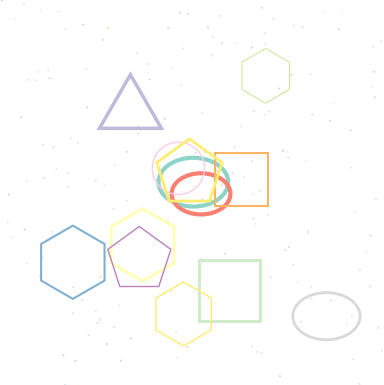[{"shape": "oval", "thickness": 3, "radius": 0.45, "center": [0.502, 0.527]}, {"shape": "hexagon", "thickness": 2, "radius": 0.47, "center": [0.37, 0.364]}, {"shape": "triangle", "thickness": 2.5, "radius": 0.46, "center": [0.339, 0.713]}, {"shape": "oval", "thickness": 3, "radius": 0.38, "center": [0.522, 0.497]}, {"shape": "hexagon", "thickness": 1.5, "radius": 0.48, "center": [0.189, 0.319]}, {"shape": "square", "thickness": 1.5, "radius": 0.34, "center": [0.628, 0.534]}, {"shape": "hexagon", "thickness": 0.5, "radius": 0.36, "center": [0.69, 0.803]}, {"shape": "circle", "thickness": 1, "radius": 0.34, "center": [0.464, 0.563]}, {"shape": "oval", "thickness": 2, "radius": 0.44, "center": [0.848, 0.179]}, {"shape": "pentagon", "thickness": 1, "radius": 0.43, "center": [0.362, 0.326]}, {"shape": "square", "thickness": 2, "radius": 0.4, "center": [0.595, 0.246]}, {"shape": "hexagon", "thickness": 1, "radius": 0.42, "center": [0.477, 0.184]}, {"shape": "pentagon", "thickness": 2, "radius": 0.45, "center": [0.492, 0.55]}]